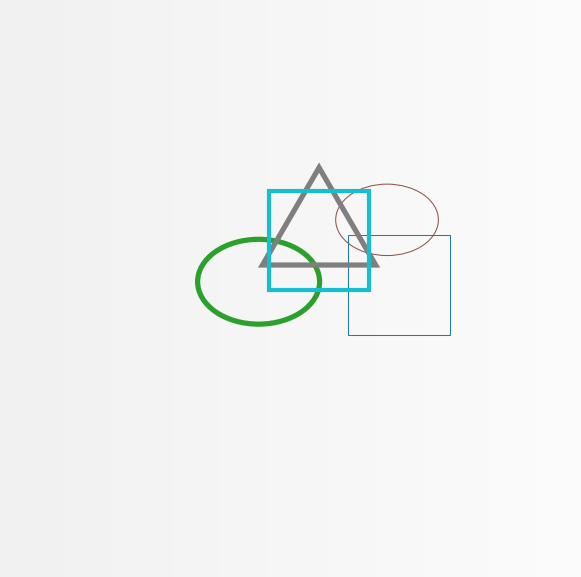[{"shape": "square", "thickness": 0.5, "radius": 0.44, "center": [0.687, 0.506]}, {"shape": "oval", "thickness": 2.5, "radius": 0.52, "center": [0.445, 0.511]}, {"shape": "oval", "thickness": 0.5, "radius": 0.44, "center": [0.666, 0.618]}, {"shape": "triangle", "thickness": 2.5, "radius": 0.56, "center": [0.549, 0.596]}, {"shape": "square", "thickness": 2, "radius": 0.43, "center": [0.549, 0.582]}]